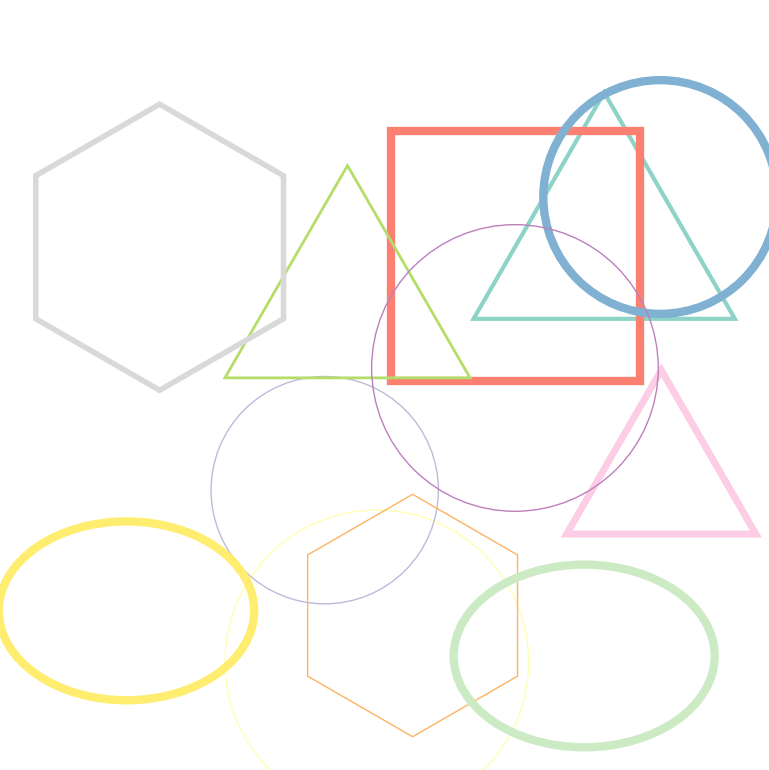[{"shape": "triangle", "thickness": 1.5, "radius": 0.98, "center": [0.785, 0.684]}, {"shape": "circle", "thickness": 0.5, "radius": 0.99, "center": [0.489, 0.14]}, {"shape": "circle", "thickness": 0.5, "radius": 0.74, "center": [0.422, 0.363]}, {"shape": "square", "thickness": 3, "radius": 0.81, "center": [0.669, 0.668]}, {"shape": "circle", "thickness": 3, "radius": 0.76, "center": [0.857, 0.744]}, {"shape": "hexagon", "thickness": 0.5, "radius": 0.79, "center": [0.536, 0.201]}, {"shape": "triangle", "thickness": 1, "radius": 0.92, "center": [0.451, 0.601]}, {"shape": "triangle", "thickness": 2.5, "radius": 0.71, "center": [0.859, 0.377]}, {"shape": "hexagon", "thickness": 2, "radius": 0.93, "center": [0.207, 0.679]}, {"shape": "circle", "thickness": 0.5, "radius": 0.93, "center": [0.669, 0.522]}, {"shape": "oval", "thickness": 3, "radius": 0.85, "center": [0.759, 0.148]}, {"shape": "oval", "thickness": 3, "radius": 0.83, "center": [0.164, 0.207]}]